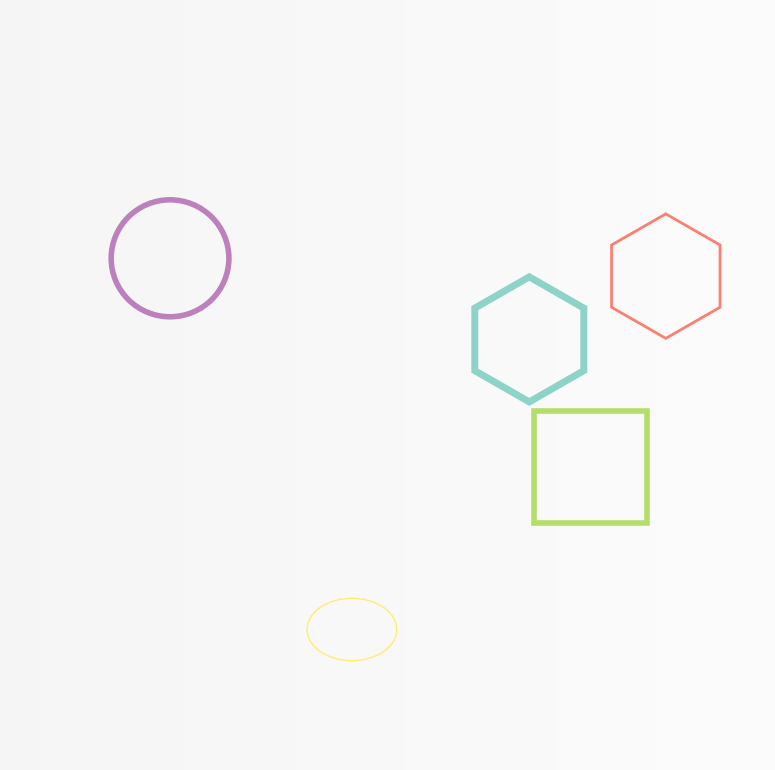[{"shape": "hexagon", "thickness": 2.5, "radius": 0.41, "center": [0.683, 0.559]}, {"shape": "hexagon", "thickness": 1, "radius": 0.4, "center": [0.859, 0.641]}, {"shape": "square", "thickness": 2, "radius": 0.36, "center": [0.761, 0.394]}, {"shape": "circle", "thickness": 2, "radius": 0.38, "center": [0.219, 0.665]}, {"shape": "oval", "thickness": 0.5, "radius": 0.29, "center": [0.454, 0.182]}]